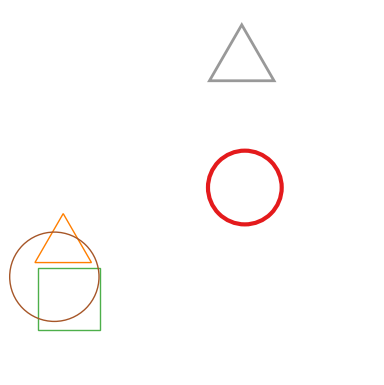[{"shape": "circle", "thickness": 3, "radius": 0.48, "center": [0.636, 0.513]}, {"shape": "square", "thickness": 1, "radius": 0.4, "center": [0.179, 0.224]}, {"shape": "triangle", "thickness": 1, "radius": 0.42, "center": [0.164, 0.36]}, {"shape": "circle", "thickness": 1, "radius": 0.58, "center": [0.141, 0.281]}, {"shape": "triangle", "thickness": 2, "radius": 0.48, "center": [0.628, 0.839]}]